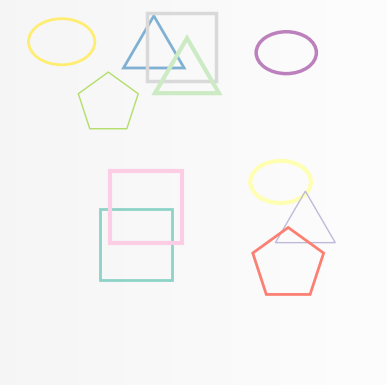[{"shape": "square", "thickness": 2, "radius": 0.46, "center": [0.35, 0.366]}, {"shape": "oval", "thickness": 3, "radius": 0.39, "center": [0.724, 0.527]}, {"shape": "triangle", "thickness": 1, "radius": 0.45, "center": [0.788, 0.414]}, {"shape": "pentagon", "thickness": 2, "radius": 0.48, "center": [0.744, 0.313]}, {"shape": "triangle", "thickness": 2, "radius": 0.45, "center": [0.397, 0.869]}, {"shape": "pentagon", "thickness": 1, "radius": 0.41, "center": [0.279, 0.731]}, {"shape": "square", "thickness": 3, "radius": 0.46, "center": [0.377, 0.462]}, {"shape": "square", "thickness": 2.5, "radius": 0.44, "center": [0.467, 0.877]}, {"shape": "oval", "thickness": 2.5, "radius": 0.39, "center": [0.739, 0.863]}, {"shape": "triangle", "thickness": 3, "radius": 0.48, "center": [0.483, 0.806]}, {"shape": "oval", "thickness": 2, "radius": 0.43, "center": [0.159, 0.892]}]